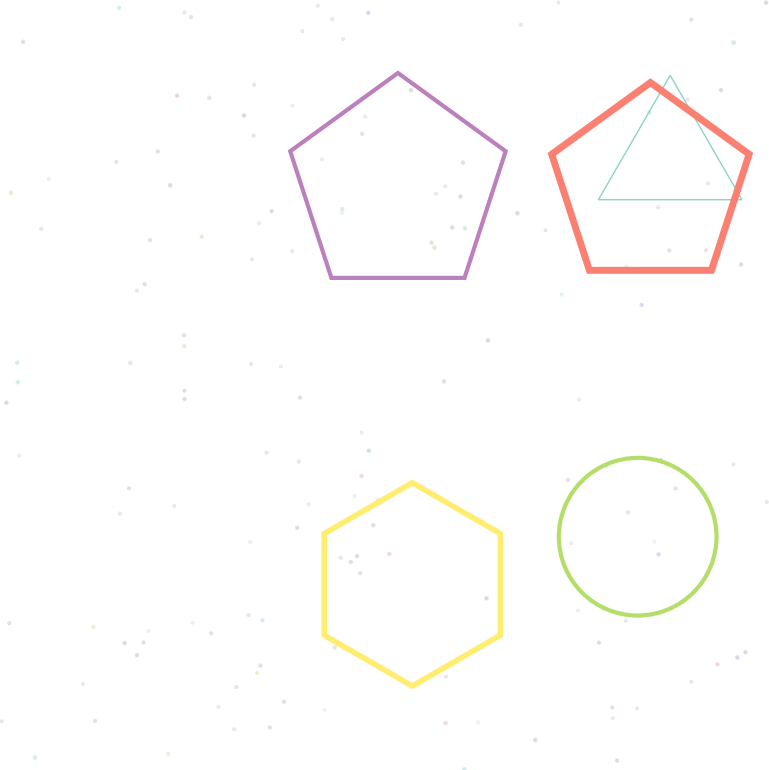[{"shape": "triangle", "thickness": 0.5, "radius": 0.54, "center": [0.87, 0.794]}, {"shape": "pentagon", "thickness": 2.5, "radius": 0.67, "center": [0.845, 0.758]}, {"shape": "circle", "thickness": 1.5, "radius": 0.51, "center": [0.828, 0.303]}, {"shape": "pentagon", "thickness": 1.5, "radius": 0.74, "center": [0.517, 0.758]}, {"shape": "hexagon", "thickness": 2, "radius": 0.66, "center": [0.535, 0.241]}]